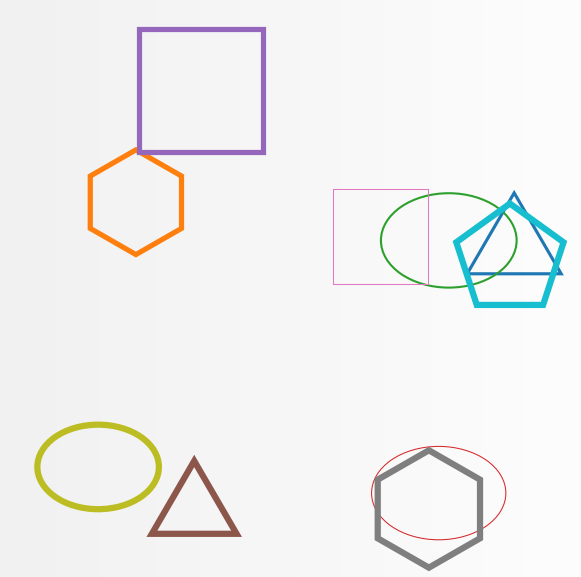[{"shape": "triangle", "thickness": 1.5, "radius": 0.47, "center": [0.885, 0.572]}, {"shape": "hexagon", "thickness": 2.5, "radius": 0.45, "center": [0.234, 0.649]}, {"shape": "oval", "thickness": 1, "radius": 0.58, "center": [0.772, 0.583]}, {"shape": "oval", "thickness": 0.5, "radius": 0.58, "center": [0.755, 0.145]}, {"shape": "square", "thickness": 2.5, "radius": 0.53, "center": [0.346, 0.843]}, {"shape": "triangle", "thickness": 3, "radius": 0.42, "center": [0.334, 0.117]}, {"shape": "square", "thickness": 0.5, "radius": 0.41, "center": [0.654, 0.59]}, {"shape": "hexagon", "thickness": 3, "radius": 0.51, "center": [0.738, 0.118]}, {"shape": "oval", "thickness": 3, "radius": 0.52, "center": [0.169, 0.191]}, {"shape": "pentagon", "thickness": 3, "radius": 0.49, "center": [0.877, 0.55]}]